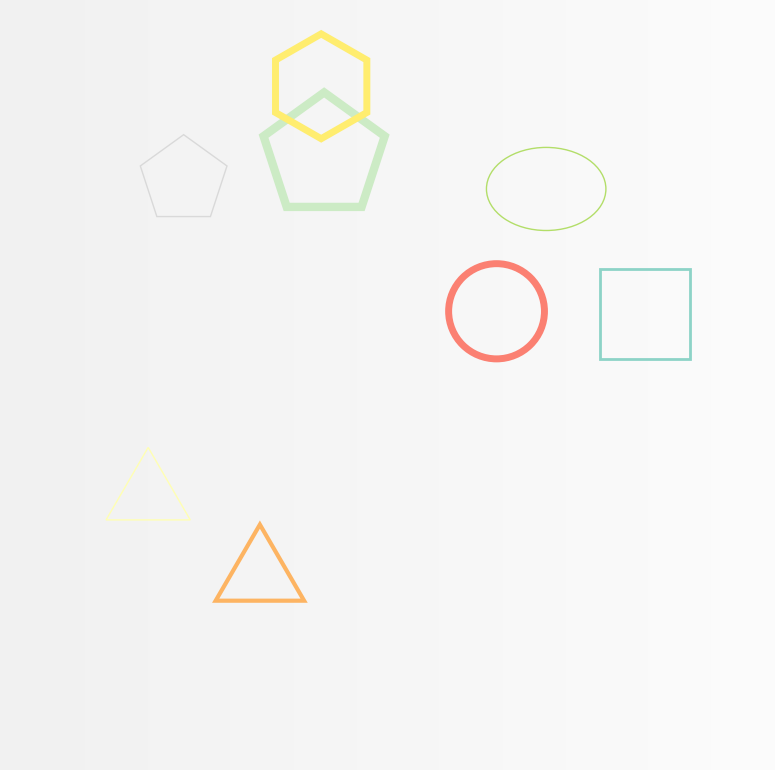[{"shape": "square", "thickness": 1, "radius": 0.29, "center": [0.832, 0.592]}, {"shape": "triangle", "thickness": 0.5, "radius": 0.31, "center": [0.191, 0.356]}, {"shape": "circle", "thickness": 2.5, "radius": 0.31, "center": [0.641, 0.596]}, {"shape": "triangle", "thickness": 1.5, "radius": 0.33, "center": [0.335, 0.253]}, {"shape": "oval", "thickness": 0.5, "radius": 0.39, "center": [0.705, 0.755]}, {"shape": "pentagon", "thickness": 0.5, "radius": 0.29, "center": [0.237, 0.766]}, {"shape": "pentagon", "thickness": 3, "radius": 0.41, "center": [0.418, 0.798]}, {"shape": "hexagon", "thickness": 2.5, "radius": 0.34, "center": [0.414, 0.888]}]